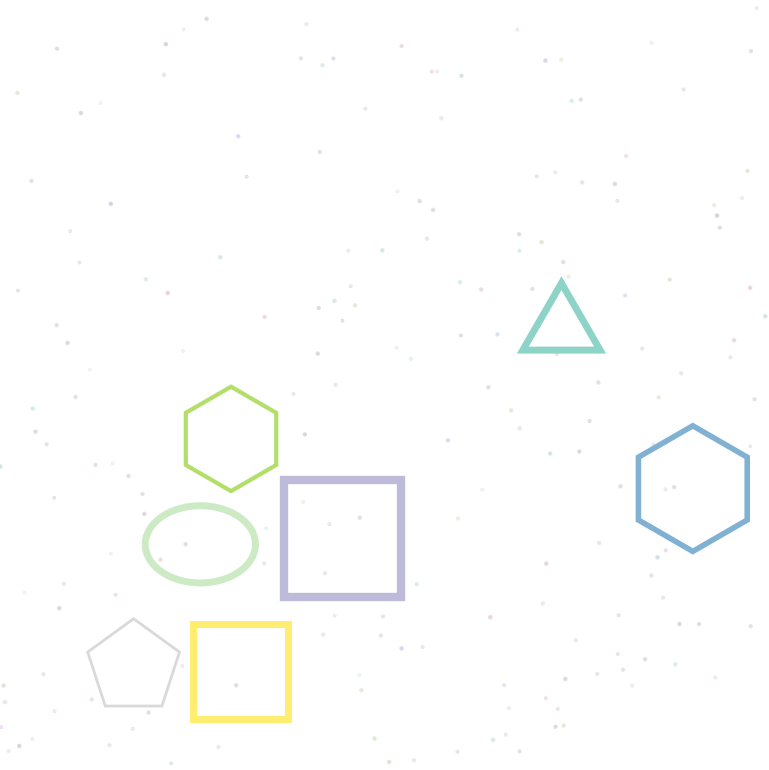[{"shape": "triangle", "thickness": 2.5, "radius": 0.29, "center": [0.729, 0.574]}, {"shape": "square", "thickness": 3, "radius": 0.38, "center": [0.444, 0.301]}, {"shape": "hexagon", "thickness": 2, "radius": 0.41, "center": [0.9, 0.365]}, {"shape": "hexagon", "thickness": 1.5, "radius": 0.34, "center": [0.3, 0.43]}, {"shape": "pentagon", "thickness": 1, "radius": 0.31, "center": [0.174, 0.134]}, {"shape": "oval", "thickness": 2.5, "radius": 0.36, "center": [0.26, 0.293]}, {"shape": "square", "thickness": 2.5, "radius": 0.31, "center": [0.313, 0.128]}]